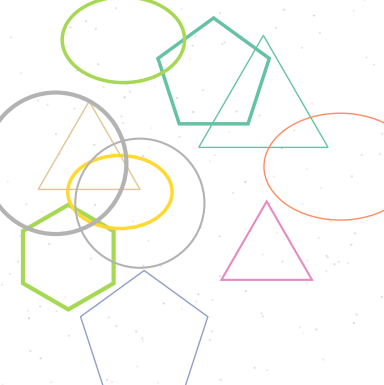[{"shape": "triangle", "thickness": 1, "radius": 0.97, "center": [0.684, 0.714]}, {"shape": "pentagon", "thickness": 2.5, "radius": 0.76, "center": [0.555, 0.801]}, {"shape": "oval", "thickness": 1, "radius": 0.99, "center": [0.884, 0.567]}, {"shape": "pentagon", "thickness": 1, "radius": 0.87, "center": [0.375, 0.124]}, {"shape": "triangle", "thickness": 1.5, "radius": 0.68, "center": [0.693, 0.341]}, {"shape": "oval", "thickness": 2.5, "radius": 0.79, "center": [0.32, 0.897]}, {"shape": "hexagon", "thickness": 3, "radius": 0.68, "center": [0.177, 0.332]}, {"shape": "oval", "thickness": 2.5, "radius": 0.68, "center": [0.311, 0.501]}, {"shape": "triangle", "thickness": 1, "radius": 0.76, "center": [0.231, 0.584]}, {"shape": "circle", "thickness": 1.5, "radius": 0.84, "center": [0.363, 0.472]}, {"shape": "circle", "thickness": 3, "radius": 0.92, "center": [0.145, 0.576]}]